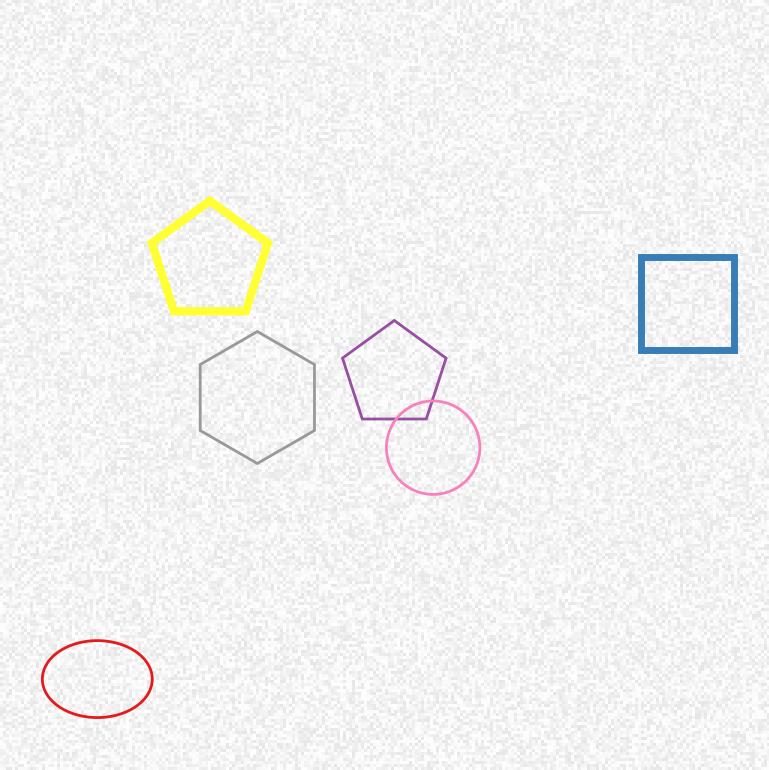[{"shape": "oval", "thickness": 1, "radius": 0.36, "center": [0.126, 0.118]}, {"shape": "square", "thickness": 2.5, "radius": 0.3, "center": [0.893, 0.606]}, {"shape": "pentagon", "thickness": 1, "radius": 0.35, "center": [0.512, 0.513]}, {"shape": "pentagon", "thickness": 3, "radius": 0.4, "center": [0.273, 0.66]}, {"shape": "circle", "thickness": 1, "radius": 0.3, "center": [0.563, 0.419]}, {"shape": "hexagon", "thickness": 1, "radius": 0.43, "center": [0.334, 0.484]}]